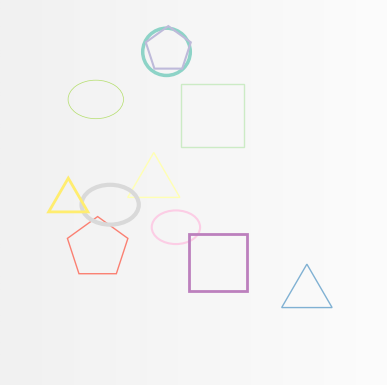[{"shape": "circle", "thickness": 2.5, "radius": 0.31, "center": [0.43, 0.865]}, {"shape": "triangle", "thickness": 1, "radius": 0.39, "center": [0.397, 0.526]}, {"shape": "pentagon", "thickness": 1.5, "radius": 0.31, "center": [0.434, 0.871]}, {"shape": "pentagon", "thickness": 1, "radius": 0.41, "center": [0.252, 0.355]}, {"shape": "triangle", "thickness": 1, "radius": 0.38, "center": [0.792, 0.239]}, {"shape": "oval", "thickness": 0.5, "radius": 0.36, "center": [0.247, 0.742]}, {"shape": "oval", "thickness": 1.5, "radius": 0.31, "center": [0.454, 0.41]}, {"shape": "oval", "thickness": 3, "radius": 0.37, "center": [0.284, 0.468]}, {"shape": "square", "thickness": 2, "radius": 0.37, "center": [0.562, 0.318]}, {"shape": "square", "thickness": 1, "radius": 0.41, "center": [0.548, 0.7]}, {"shape": "triangle", "thickness": 2, "radius": 0.29, "center": [0.176, 0.479]}]